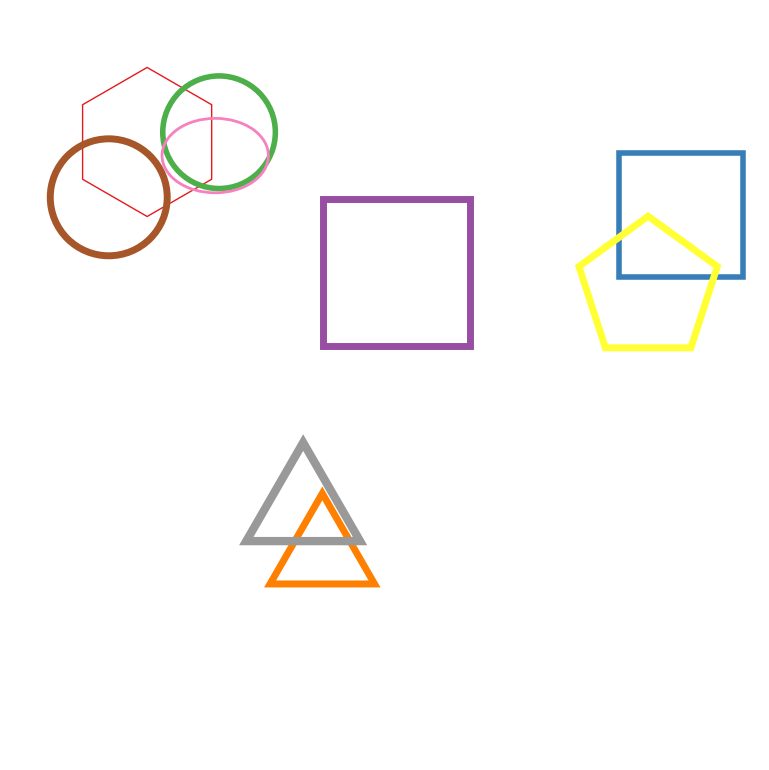[{"shape": "hexagon", "thickness": 0.5, "radius": 0.48, "center": [0.191, 0.816]}, {"shape": "square", "thickness": 2, "radius": 0.4, "center": [0.884, 0.721]}, {"shape": "circle", "thickness": 2, "radius": 0.37, "center": [0.284, 0.828]}, {"shape": "square", "thickness": 2.5, "radius": 0.48, "center": [0.514, 0.646]}, {"shape": "triangle", "thickness": 2.5, "radius": 0.39, "center": [0.419, 0.281]}, {"shape": "pentagon", "thickness": 2.5, "radius": 0.47, "center": [0.842, 0.625]}, {"shape": "circle", "thickness": 2.5, "radius": 0.38, "center": [0.141, 0.744]}, {"shape": "oval", "thickness": 1, "radius": 0.35, "center": [0.279, 0.798]}, {"shape": "triangle", "thickness": 3, "radius": 0.43, "center": [0.394, 0.34]}]